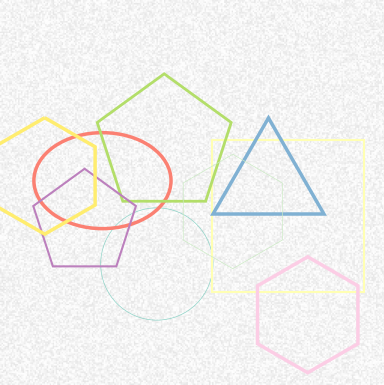[{"shape": "circle", "thickness": 0.5, "radius": 0.73, "center": [0.407, 0.314]}, {"shape": "square", "thickness": 1.5, "radius": 0.98, "center": [0.748, 0.44]}, {"shape": "oval", "thickness": 2.5, "radius": 0.89, "center": [0.266, 0.531]}, {"shape": "triangle", "thickness": 2.5, "radius": 0.83, "center": [0.697, 0.527]}, {"shape": "pentagon", "thickness": 2, "radius": 0.91, "center": [0.427, 0.625]}, {"shape": "hexagon", "thickness": 2.5, "radius": 0.75, "center": [0.799, 0.182]}, {"shape": "pentagon", "thickness": 1.5, "radius": 0.7, "center": [0.22, 0.422]}, {"shape": "hexagon", "thickness": 0.5, "radius": 0.74, "center": [0.605, 0.451]}, {"shape": "hexagon", "thickness": 2.5, "radius": 0.76, "center": [0.116, 0.543]}]